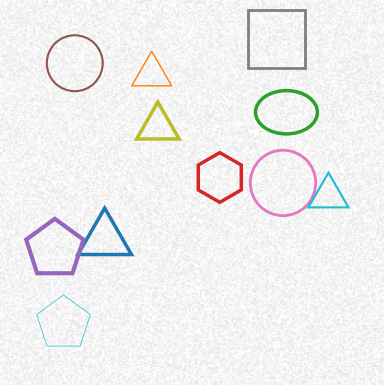[{"shape": "triangle", "thickness": 2.5, "radius": 0.4, "center": [0.272, 0.379]}, {"shape": "triangle", "thickness": 1, "radius": 0.3, "center": [0.394, 0.807]}, {"shape": "oval", "thickness": 2.5, "radius": 0.4, "center": [0.744, 0.708]}, {"shape": "hexagon", "thickness": 2.5, "radius": 0.32, "center": [0.571, 0.539]}, {"shape": "pentagon", "thickness": 3, "radius": 0.39, "center": [0.142, 0.353]}, {"shape": "circle", "thickness": 1.5, "radius": 0.36, "center": [0.194, 0.836]}, {"shape": "circle", "thickness": 2, "radius": 0.42, "center": [0.735, 0.525]}, {"shape": "square", "thickness": 2, "radius": 0.37, "center": [0.718, 0.899]}, {"shape": "triangle", "thickness": 2.5, "radius": 0.32, "center": [0.41, 0.671]}, {"shape": "triangle", "thickness": 1.5, "radius": 0.3, "center": [0.853, 0.491]}, {"shape": "pentagon", "thickness": 0.5, "radius": 0.37, "center": [0.165, 0.16]}]